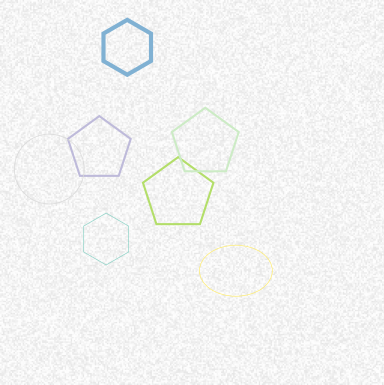[{"shape": "hexagon", "thickness": 0.5, "radius": 0.34, "center": [0.276, 0.379]}, {"shape": "pentagon", "thickness": 1.5, "radius": 0.43, "center": [0.258, 0.613]}, {"shape": "hexagon", "thickness": 3, "radius": 0.36, "center": [0.331, 0.877]}, {"shape": "pentagon", "thickness": 1.5, "radius": 0.48, "center": [0.463, 0.496]}, {"shape": "circle", "thickness": 0.5, "radius": 0.45, "center": [0.128, 0.561]}, {"shape": "pentagon", "thickness": 1.5, "radius": 0.46, "center": [0.533, 0.629]}, {"shape": "oval", "thickness": 0.5, "radius": 0.47, "center": [0.613, 0.297]}]